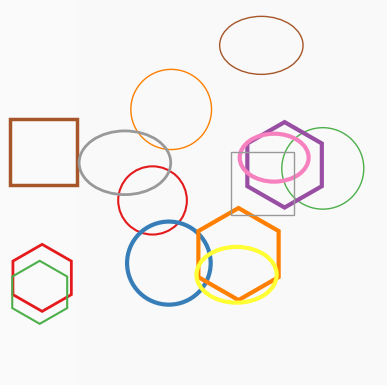[{"shape": "circle", "thickness": 1.5, "radius": 0.44, "center": [0.394, 0.479]}, {"shape": "hexagon", "thickness": 2, "radius": 0.44, "center": [0.109, 0.278]}, {"shape": "circle", "thickness": 3, "radius": 0.54, "center": [0.436, 0.317]}, {"shape": "hexagon", "thickness": 1.5, "radius": 0.41, "center": [0.103, 0.241]}, {"shape": "circle", "thickness": 1, "radius": 0.53, "center": [0.833, 0.563]}, {"shape": "hexagon", "thickness": 3, "radius": 0.55, "center": [0.734, 0.572]}, {"shape": "hexagon", "thickness": 3, "radius": 0.6, "center": [0.616, 0.34]}, {"shape": "circle", "thickness": 1, "radius": 0.52, "center": [0.442, 0.716]}, {"shape": "oval", "thickness": 3, "radius": 0.52, "center": [0.611, 0.286]}, {"shape": "square", "thickness": 2.5, "radius": 0.43, "center": [0.113, 0.605]}, {"shape": "oval", "thickness": 1, "radius": 0.54, "center": [0.674, 0.882]}, {"shape": "oval", "thickness": 3, "radius": 0.44, "center": [0.708, 0.59]}, {"shape": "oval", "thickness": 2, "radius": 0.59, "center": [0.322, 0.577]}, {"shape": "square", "thickness": 1, "radius": 0.41, "center": [0.677, 0.524]}]